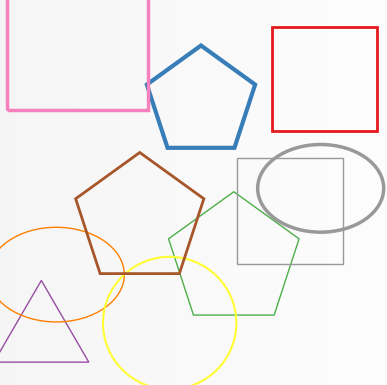[{"shape": "square", "thickness": 2, "radius": 0.68, "center": [0.837, 0.796]}, {"shape": "pentagon", "thickness": 3, "radius": 0.73, "center": [0.519, 0.735]}, {"shape": "pentagon", "thickness": 1, "radius": 0.89, "center": [0.603, 0.325]}, {"shape": "triangle", "thickness": 1, "radius": 0.71, "center": [0.107, 0.13]}, {"shape": "oval", "thickness": 1, "radius": 0.88, "center": [0.145, 0.287]}, {"shape": "circle", "thickness": 1.5, "radius": 0.86, "center": [0.438, 0.161]}, {"shape": "pentagon", "thickness": 2, "radius": 0.87, "center": [0.361, 0.43]}, {"shape": "square", "thickness": 2.5, "radius": 0.91, "center": [0.199, 0.896]}, {"shape": "oval", "thickness": 2.5, "radius": 0.81, "center": [0.828, 0.511]}, {"shape": "square", "thickness": 1, "radius": 0.68, "center": [0.748, 0.452]}]